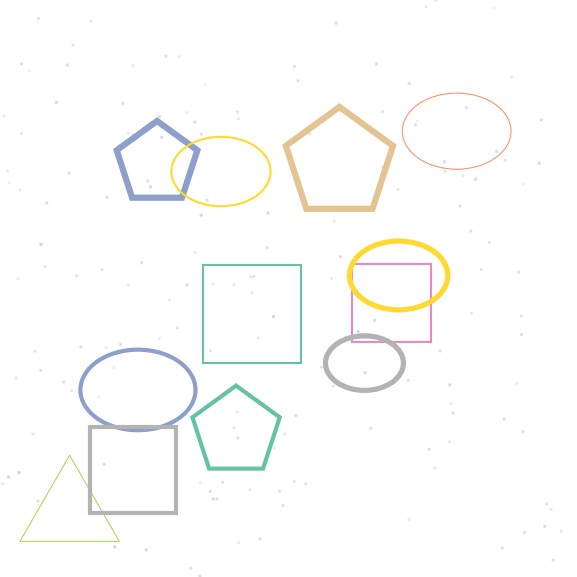[{"shape": "pentagon", "thickness": 2, "radius": 0.4, "center": [0.409, 0.252]}, {"shape": "square", "thickness": 1, "radius": 0.43, "center": [0.437, 0.456]}, {"shape": "oval", "thickness": 0.5, "radius": 0.47, "center": [0.791, 0.772]}, {"shape": "oval", "thickness": 2, "radius": 0.5, "center": [0.239, 0.324]}, {"shape": "pentagon", "thickness": 3, "radius": 0.37, "center": [0.272, 0.716]}, {"shape": "square", "thickness": 1, "radius": 0.34, "center": [0.678, 0.474]}, {"shape": "triangle", "thickness": 0.5, "radius": 0.5, "center": [0.121, 0.111]}, {"shape": "oval", "thickness": 2.5, "radius": 0.43, "center": [0.69, 0.522]}, {"shape": "oval", "thickness": 1, "radius": 0.43, "center": [0.383, 0.702]}, {"shape": "pentagon", "thickness": 3, "radius": 0.49, "center": [0.588, 0.716]}, {"shape": "square", "thickness": 2, "radius": 0.37, "center": [0.23, 0.185]}, {"shape": "oval", "thickness": 2.5, "radius": 0.34, "center": [0.631, 0.37]}]